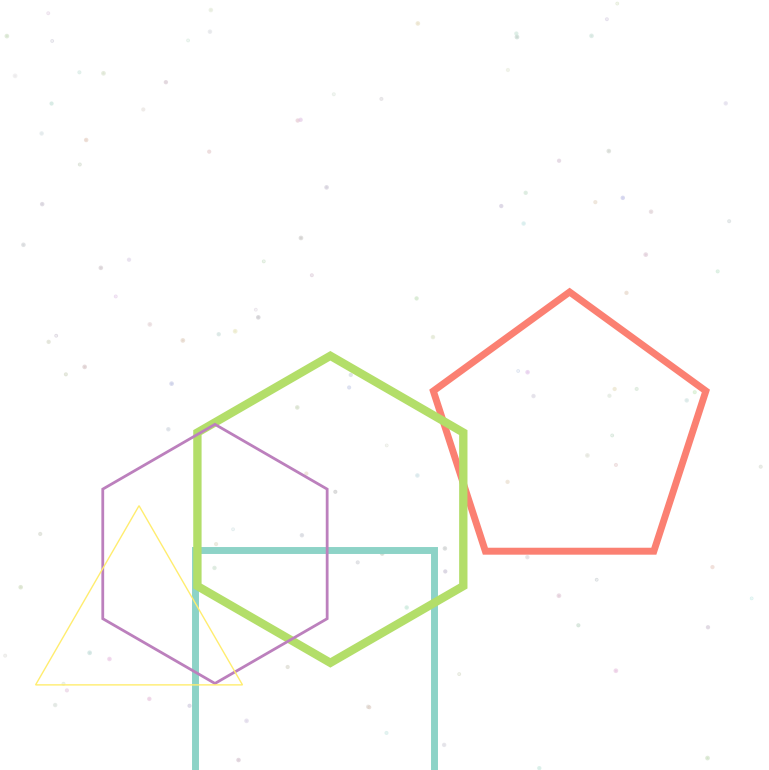[{"shape": "square", "thickness": 2.5, "radius": 0.78, "center": [0.409, 0.13]}, {"shape": "pentagon", "thickness": 2.5, "radius": 0.93, "center": [0.74, 0.435]}, {"shape": "hexagon", "thickness": 3, "radius": 1.0, "center": [0.429, 0.339]}, {"shape": "hexagon", "thickness": 1, "radius": 0.84, "center": [0.279, 0.281]}, {"shape": "triangle", "thickness": 0.5, "radius": 0.78, "center": [0.181, 0.188]}]